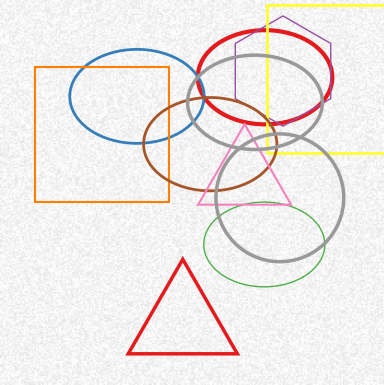[{"shape": "triangle", "thickness": 2.5, "radius": 0.82, "center": [0.475, 0.163]}, {"shape": "oval", "thickness": 3, "radius": 0.87, "center": [0.688, 0.799]}, {"shape": "oval", "thickness": 2, "radius": 0.87, "center": [0.356, 0.75]}, {"shape": "oval", "thickness": 1, "radius": 0.79, "center": [0.686, 0.365]}, {"shape": "hexagon", "thickness": 1, "radius": 0.72, "center": [0.735, 0.815]}, {"shape": "square", "thickness": 1.5, "radius": 0.87, "center": [0.265, 0.651]}, {"shape": "square", "thickness": 2, "radius": 0.96, "center": [0.886, 0.795]}, {"shape": "oval", "thickness": 2, "radius": 0.87, "center": [0.546, 0.625]}, {"shape": "triangle", "thickness": 1.5, "radius": 0.7, "center": [0.635, 0.538]}, {"shape": "oval", "thickness": 2.5, "radius": 0.88, "center": [0.662, 0.734]}, {"shape": "circle", "thickness": 2.5, "radius": 0.83, "center": [0.727, 0.486]}]